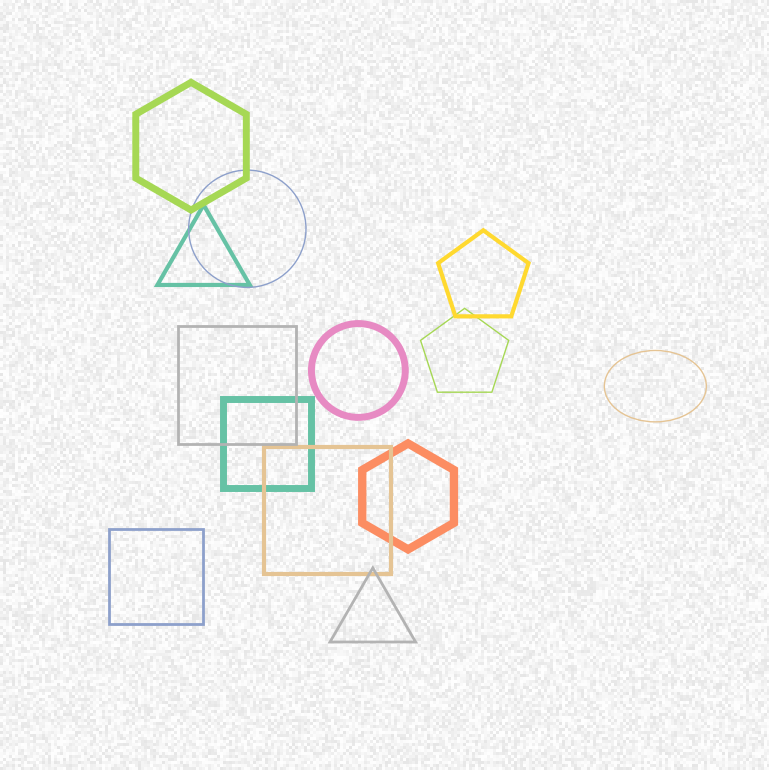[{"shape": "triangle", "thickness": 1.5, "radius": 0.35, "center": [0.264, 0.665]}, {"shape": "square", "thickness": 2.5, "radius": 0.29, "center": [0.347, 0.424]}, {"shape": "hexagon", "thickness": 3, "radius": 0.34, "center": [0.53, 0.355]}, {"shape": "square", "thickness": 1, "radius": 0.31, "center": [0.202, 0.251]}, {"shape": "circle", "thickness": 0.5, "radius": 0.38, "center": [0.321, 0.703]}, {"shape": "circle", "thickness": 2.5, "radius": 0.3, "center": [0.465, 0.519]}, {"shape": "hexagon", "thickness": 2.5, "radius": 0.41, "center": [0.248, 0.81]}, {"shape": "pentagon", "thickness": 0.5, "radius": 0.3, "center": [0.603, 0.539]}, {"shape": "pentagon", "thickness": 1.5, "radius": 0.31, "center": [0.628, 0.639]}, {"shape": "square", "thickness": 1.5, "radius": 0.41, "center": [0.425, 0.337]}, {"shape": "oval", "thickness": 0.5, "radius": 0.33, "center": [0.851, 0.498]}, {"shape": "square", "thickness": 1, "radius": 0.38, "center": [0.307, 0.5]}, {"shape": "triangle", "thickness": 1, "radius": 0.32, "center": [0.484, 0.198]}]